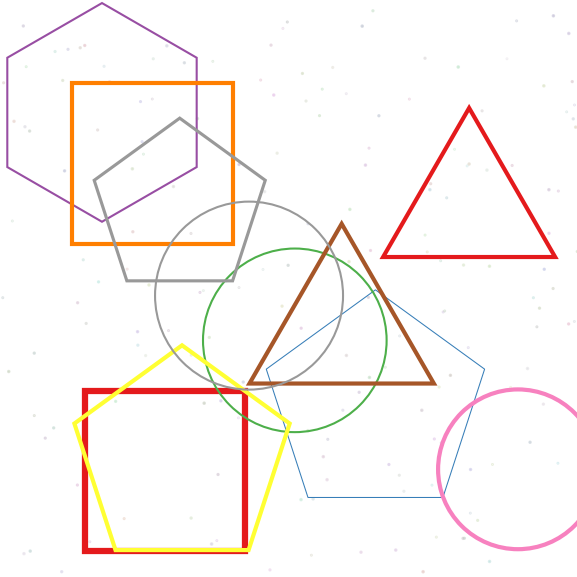[{"shape": "square", "thickness": 3, "radius": 0.69, "center": [0.285, 0.184]}, {"shape": "triangle", "thickness": 2, "radius": 0.86, "center": [0.812, 0.64]}, {"shape": "pentagon", "thickness": 0.5, "radius": 0.99, "center": [0.65, 0.299]}, {"shape": "circle", "thickness": 1, "radius": 0.79, "center": [0.51, 0.41]}, {"shape": "hexagon", "thickness": 1, "radius": 0.95, "center": [0.177, 0.804]}, {"shape": "square", "thickness": 2, "radius": 0.7, "center": [0.265, 0.716]}, {"shape": "pentagon", "thickness": 2, "radius": 0.98, "center": [0.315, 0.205]}, {"shape": "triangle", "thickness": 2, "radius": 0.92, "center": [0.592, 0.427]}, {"shape": "circle", "thickness": 2, "radius": 0.69, "center": [0.897, 0.186]}, {"shape": "circle", "thickness": 1, "radius": 0.81, "center": [0.431, 0.487]}, {"shape": "pentagon", "thickness": 1.5, "radius": 0.78, "center": [0.311, 0.639]}]